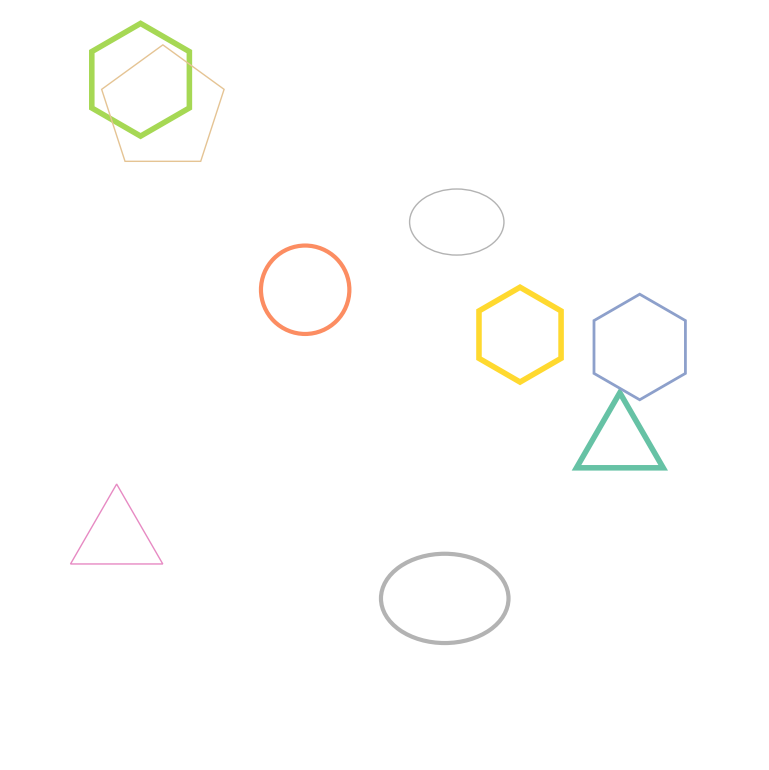[{"shape": "triangle", "thickness": 2, "radius": 0.33, "center": [0.805, 0.425]}, {"shape": "circle", "thickness": 1.5, "radius": 0.29, "center": [0.396, 0.624]}, {"shape": "hexagon", "thickness": 1, "radius": 0.34, "center": [0.831, 0.549]}, {"shape": "triangle", "thickness": 0.5, "radius": 0.35, "center": [0.151, 0.302]}, {"shape": "hexagon", "thickness": 2, "radius": 0.37, "center": [0.183, 0.896]}, {"shape": "hexagon", "thickness": 2, "radius": 0.31, "center": [0.675, 0.565]}, {"shape": "pentagon", "thickness": 0.5, "radius": 0.42, "center": [0.212, 0.858]}, {"shape": "oval", "thickness": 0.5, "radius": 0.31, "center": [0.593, 0.712]}, {"shape": "oval", "thickness": 1.5, "radius": 0.41, "center": [0.578, 0.223]}]